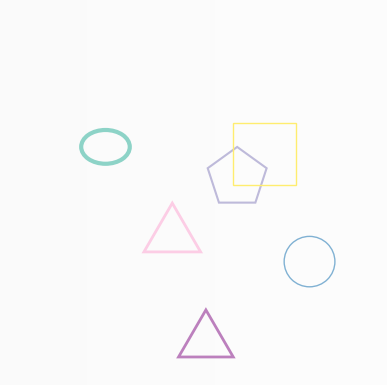[{"shape": "oval", "thickness": 3, "radius": 0.31, "center": [0.272, 0.619]}, {"shape": "pentagon", "thickness": 1.5, "radius": 0.4, "center": [0.612, 0.538]}, {"shape": "circle", "thickness": 1, "radius": 0.33, "center": [0.799, 0.321]}, {"shape": "triangle", "thickness": 2, "radius": 0.42, "center": [0.445, 0.388]}, {"shape": "triangle", "thickness": 2, "radius": 0.41, "center": [0.531, 0.114]}, {"shape": "square", "thickness": 1, "radius": 0.41, "center": [0.684, 0.6]}]